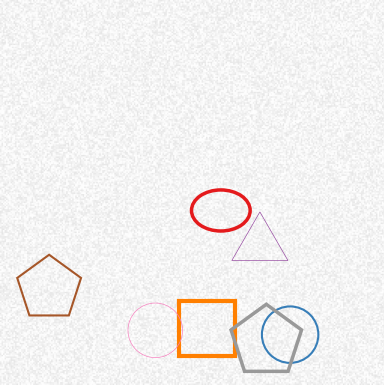[{"shape": "oval", "thickness": 2.5, "radius": 0.38, "center": [0.574, 0.453]}, {"shape": "circle", "thickness": 1.5, "radius": 0.37, "center": [0.754, 0.131]}, {"shape": "triangle", "thickness": 0.5, "radius": 0.42, "center": [0.675, 0.365]}, {"shape": "square", "thickness": 3, "radius": 0.36, "center": [0.538, 0.146]}, {"shape": "pentagon", "thickness": 1.5, "radius": 0.44, "center": [0.128, 0.251]}, {"shape": "circle", "thickness": 0.5, "radius": 0.35, "center": [0.403, 0.142]}, {"shape": "pentagon", "thickness": 2.5, "radius": 0.48, "center": [0.692, 0.113]}]